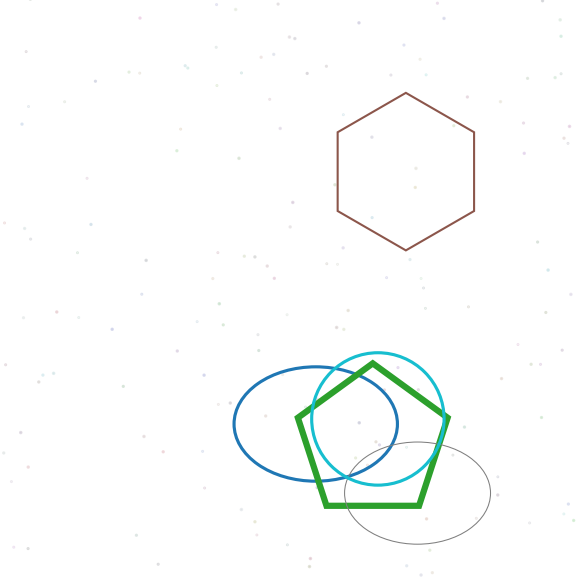[{"shape": "oval", "thickness": 1.5, "radius": 0.71, "center": [0.547, 0.265]}, {"shape": "pentagon", "thickness": 3, "radius": 0.68, "center": [0.645, 0.234]}, {"shape": "hexagon", "thickness": 1, "radius": 0.68, "center": [0.703, 0.702]}, {"shape": "oval", "thickness": 0.5, "radius": 0.63, "center": [0.723, 0.145]}, {"shape": "circle", "thickness": 1.5, "radius": 0.57, "center": [0.654, 0.274]}]